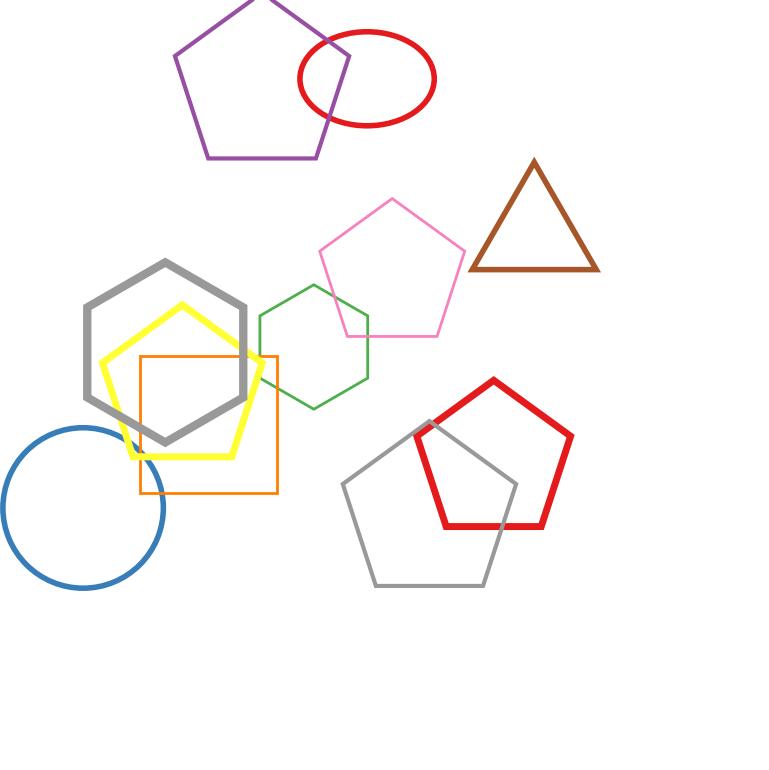[{"shape": "pentagon", "thickness": 2.5, "radius": 0.52, "center": [0.641, 0.401]}, {"shape": "oval", "thickness": 2, "radius": 0.44, "center": [0.477, 0.898]}, {"shape": "circle", "thickness": 2, "radius": 0.52, "center": [0.108, 0.34]}, {"shape": "hexagon", "thickness": 1, "radius": 0.4, "center": [0.408, 0.549]}, {"shape": "pentagon", "thickness": 1.5, "radius": 0.59, "center": [0.34, 0.89]}, {"shape": "square", "thickness": 1, "radius": 0.44, "center": [0.271, 0.449]}, {"shape": "pentagon", "thickness": 2.5, "radius": 0.55, "center": [0.237, 0.495]}, {"shape": "triangle", "thickness": 2, "radius": 0.46, "center": [0.694, 0.696]}, {"shape": "pentagon", "thickness": 1, "radius": 0.5, "center": [0.509, 0.643]}, {"shape": "pentagon", "thickness": 1.5, "radius": 0.59, "center": [0.558, 0.335]}, {"shape": "hexagon", "thickness": 3, "radius": 0.58, "center": [0.215, 0.542]}]